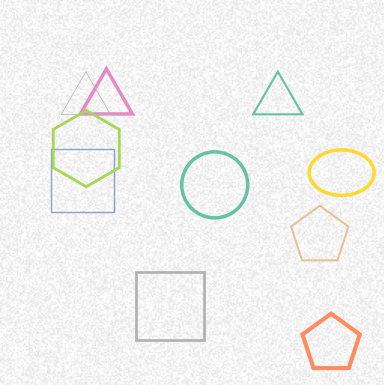[{"shape": "triangle", "thickness": 1.5, "radius": 0.37, "center": [0.722, 0.74]}, {"shape": "circle", "thickness": 2.5, "radius": 0.43, "center": [0.558, 0.52]}, {"shape": "pentagon", "thickness": 3, "radius": 0.39, "center": [0.86, 0.107]}, {"shape": "square", "thickness": 1, "radius": 0.41, "center": [0.214, 0.531]}, {"shape": "triangle", "thickness": 2.5, "radius": 0.39, "center": [0.276, 0.743]}, {"shape": "hexagon", "thickness": 2, "radius": 0.5, "center": [0.224, 0.614]}, {"shape": "oval", "thickness": 2.5, "radius": 0.42, "center": [0.887, 0.552]}, {"shape": "pentagon", "thickness": 1.5, "radius": 0.39, "center": [0.831, 0.387]}, {"shape": "triangle", "thickness": 0.5, "radius": 0.37, "center": [0.223, 0.74]}, {"shape": "square", "thickness": 2, "radius": 0.44, "center": [0.441, 0.205]}]